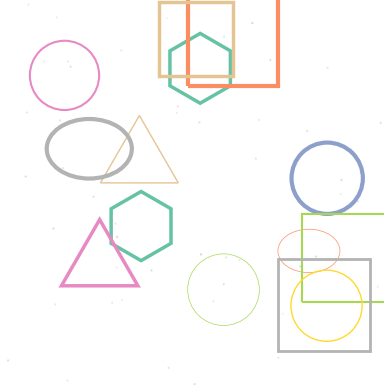[{"shape": "hexagon", "thickness": 2.5, "radius": 0.45, "center": [0.52, 0.823]}, {"shape": "hexagon", "thickness": 2.5, "radius": 0.45, "center": [0.366, 0.413]}, {"shape": "oval", "thickness": 0.5, "radius": 0.4, "center": [0.802, 0.348]}, {"shape": "square", "thickness": 3, "radius": 0.58, "center": [0.605, 0.893]}, {"shape": "circle", "thickness": 3, "radius": 0.46, "center": [0.85, 0.537]}, {"shape": "circle", "thickness": 1.5, "radius": 0.45, "center": [0.168, 0.804]}, {"shape": "triangle", "thickness": 2.5, "radius": 0.57, "center": [0.259, 0.315]}, {"shape": "circle", "thickness": 0.5, "radius": 0.47, "center": [0.581, 0.248]}, {"shape": "square", "thickness": 1.5, "radius": 0.57, "center": [0.898, 0.329]}, {"shape": "circle", "thickness": 1, "radius": 0.46, "center": [0.848, 0.206]}, {"shape": "triangle", "thickness": 1, "radius": 0.58, "center": [0.362, 0.583]}, {"shape": "square", "thickness": 2.5, "radius": 0.48, "center": [0.509, 0.898]}, {"shape": "square", "thickness": 2, "radius": 0.6, "center": [0.841, 0.209]}, {"shape": "oval", "thickness": 3, "radius": 0.55, "center": [0.232, 0.614]}]